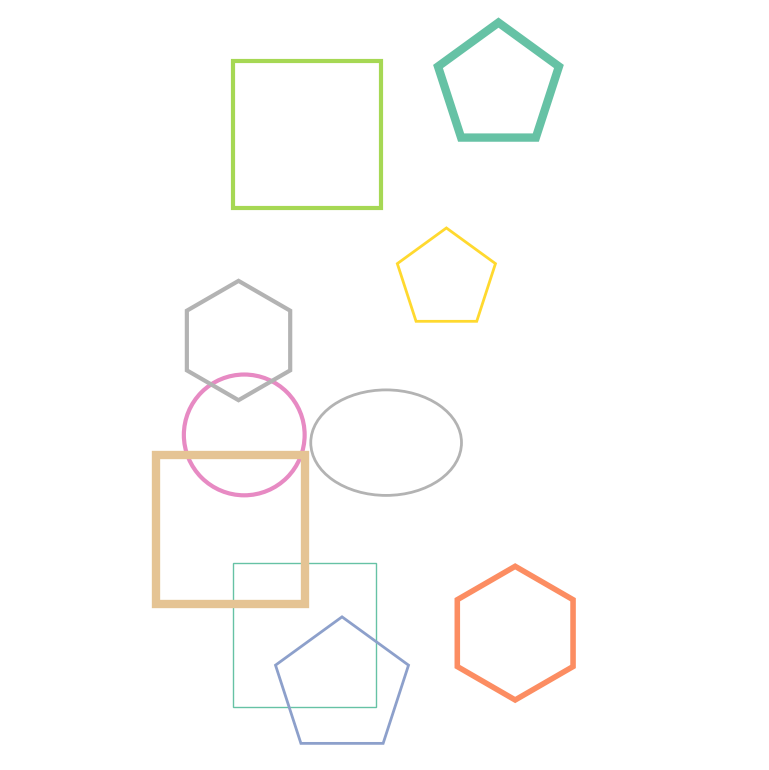[{"shape": "square", "thickness": 0.5, "radius": 0.47, "center": [0.396, 0.175]}, {"shape": "pentagon", "thickness": 3, "radius": 0.41, "center": [0.647, 0.888]}, {"shape": "hexagon", "thickness": 2, "radius": 0.43, "center": [0.669, 0.178]}, {"shape": "pentagon", "thickness": 1, "radius": 0.45, "center": [0.444, 0.108]}, {"shape": "circle", "thickness": 1.5, "radius": 0.39, "center": [0.317, 0.435]}, {"shape": "square", "thickness": 1.5, "radius": 0.48, "center": [0.399, 0.825]}, {"shape": "pentagon", "thickness": 1, "radius": 0.34, "center": [0.58, 0.637]}, {"shape": "square", "thickness": 3, "radius": 0.48, "center": [0.299, 0.312]}, {"shape": "oval", "thickness": 1, "radius": 0.49, "center": [0.501, 0.425]}, {"shape": "hexagon", "thickness": 1.5, "radius": 0.39, "center": [0.31, 0.558]}]